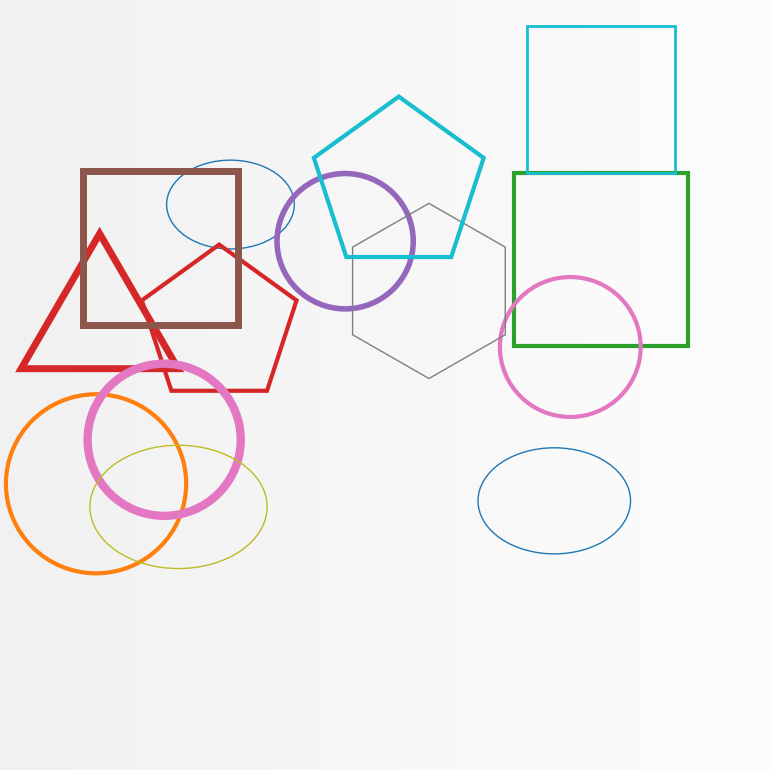[{"shape": "oval", "thickness": 0.5, "radius": 0.41, "center": [0.297, 0.734]}, {"shape": "oval", "thickness": 0.5, "radius": 0.49, "center": [0.715, 0.35]}, {"shape": "circle", "thickness": 1.5, "radius": 0.58, "center": [0.124, 0.372]}, {"shape": "square", "thickness": 1.5, "radius": 0.56, "center": [0.775, 0.663]}, {"shape": "pentagon", "thickness": 1.5, "radius": 0.52, "center": [0.283, 0.577]}, {"shape": "triangle", "thickness": 2.5, "radius": 0.58, "center": [0.129, 0.58]}, {"shape": "circle", "thickness": 2, "radius": 0.44, "center": [0.445, 0.687]}, {"shape": "square", "thickness": 2.5, "radius": 0.5, "center": [0.207, 0.678]}, {"shape": "circle", "thickness": 3, "radius": 0.49, "center": [0.212, 0.429]}, {"shape": "circle", "thickness": 1.5, "radius": 0.45, "center": [0.736, 0.549]}, {"shape": "hexagon", "thickness": 0.5, "radius": 0.57, "center": [0.553, 0.622]}, {"shape": "oval", "thickness": 0.5, "radius": 0.57, "center": [0.23, 0.342]}, {"shape": "square", "thickness": 1, "radius": 0.48, "center": [0.776, 0.87]}, {"shape": "pentagon", "thickness": 1.5, "radius": 0.58, "center": [0.515, 0.759]}]